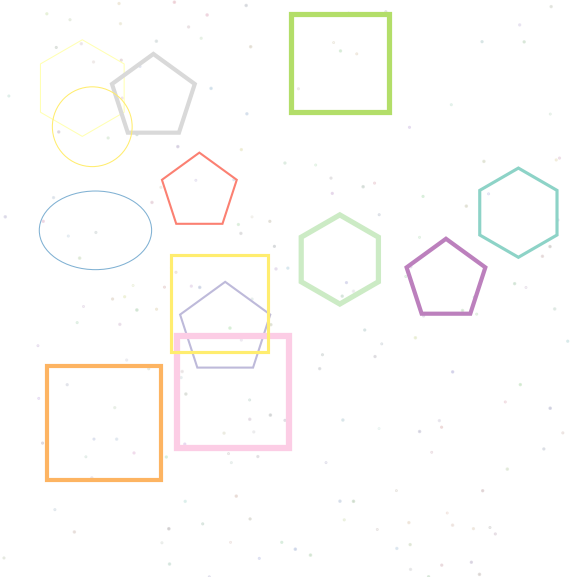[{"shape": "hexagon", "thickness": 1.5, "radius": 0.39, "center": [0.898, 0.631]}, {"shape": "hexagon", "thickness": 0.5, "radius": 0.42, "center": [0.143, 0.847]}, {"shape": "pentagon", "thickness": 1, "radius": 0.41, "center": [0.39, 0.429]}, {"shape": "pentagon", "thickness": 1, "radius": 0.34, "center": [0.345, 0.667]}, {"shape": "oval", "thickness": 0.5, "radius": 0.49, "center": [0.165, 0.6]}, {"shape": "square", "thickness": 2, "radius": 0.49, "center": [0.18, 0.267]}, {"shape": "square", "thickness": 2.5, "radius": 0.43, "center": [0.589, 0.89]}, {"shape": "square", "thickness": 3, "radius": 0.49, "center": [0.403, 0.321]}, {"shape": "pentagon", "thickness": 2, "radius": 0.38, "center": [0.266, 0.83]}, {"shape": "pentagon", "thickness": 2, "radius": 0.36, "center": [0.772, 0.514]}, {"shape": "hexagon", "thickness": 2.5, "radius": 0.39, "center": [0.588, 0.55]}, {"shape": "circle", "thickness": 0.5, "radius": 0.35, "center": [0.16, 0.78]}, {"shape": "square", "thickness": 1.5, "radius": 0.42, "center": [0.38, 0.473]}]